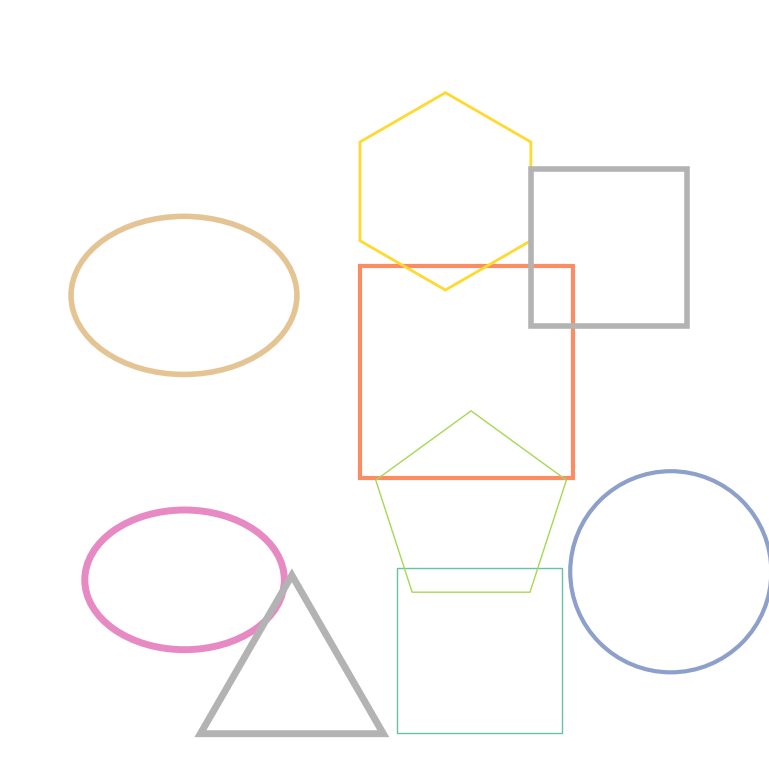[{"shape": "square", "thickness": 0.5, "radius": 0.53, "center": [0.622, 0.156]}, {"shape": "square", "thickness": 1.5, "radius": 0.69, "center": [0.606, 0.517]}, {"shape": "circle", "thickness": 1.5, "radius": 0.65, "center": [0.871, 0.257]}, {"shape": "oval", "thickness": 2.5, "radius": 0.65, "center": [0.24, 0.247]}, {"shape": "pentagon", "thickness": 0.5, "radius": 0.65, "center": [0.612, 0.336]}, {"shape": "hexagon", "thickness": 1, "radius": 0.64, "center": [0.578, 0.752]}, {"shape": "oval", "thickness": 2, "radius": 0.73, "center": [0.239, 0.616]}, {"shape": "square", "thickness": 2, "radius": 0.51, "center": [0.791, 0.678]}, {"shape": "triangle", "thickness": 2.5, "radius": 0.69, "center": [0.379, 0.116]}]